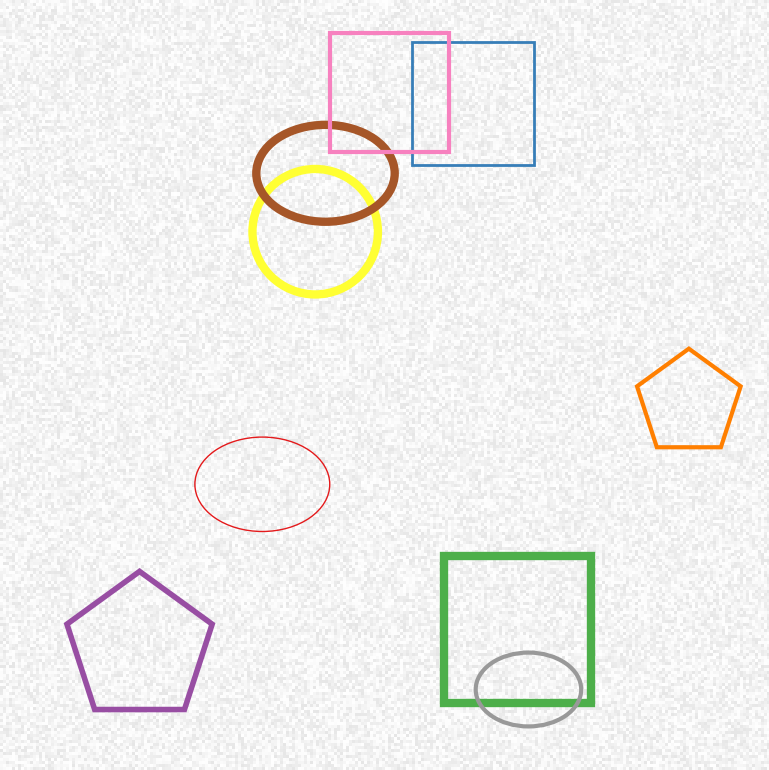[{"shape": "oval", "thickness": 0.5, "radius": 0.44, "center": [0.341, 0.371]}, {"shape": "square", "thickness": 1, "radius": 0.4, "center": [0.615, 0.866]}, {"shape": "square", "thickness": 3, "radius": 0.48, "center": [0.672, 0.183]}, {"shape": "pentagon", "thickness": 2, "radius": 0.5, "center": [0.181, 0.159]}, {"shape": "pentagon", "thickness": 1.5, "radius": 0.35, "center": [0.895, 0.476]}, {"shape": "circle", "thickness": 3, "radius": 0.41, "center": [0.409, 0.699]}, {"shape": "oval", "thickness": 3, "radius": 0.45, "center": [0.423, 0.775]}, {"shape": "square", "thickness": 1.5, "radius": 0.39, "center": [0.505, 0.879]}, {"shape": "oval", "thickness": 1.5, "radius": 0.34, "center": [0.686, 0.105]}]